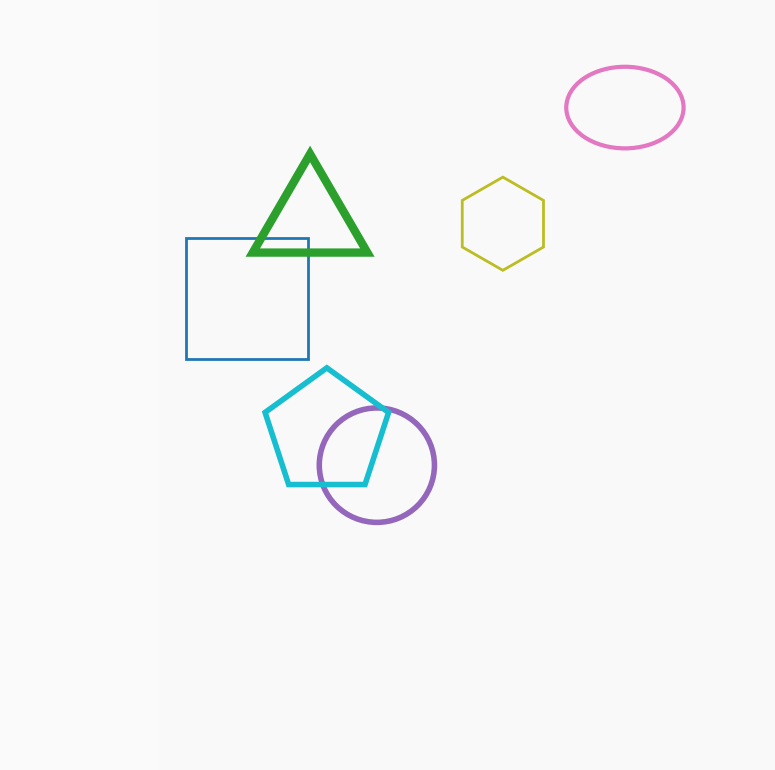[{"shape": "square", "thickness": 1, "radius": 0.39, "center": [0.319, 0.613]}, {"shape": "triangle", "thickness": 3, "radius": 0.43, "center": [0.4, 0.715]}, {"shape": "circle", "thickness": 2, "radius": 0.37, "center": [0.486, 0.396]}, {"shape": "oval", "thickness": 1.5, "radius": 0.38, "center": [0.806, 0.86]}, {"shape": "hexagon", "thickness": 1, "radius": 0.3, "center": [0.649, 0.709]}, {"shape": "pentagon", "thickness": 2, "radius": 0.42, "center": [0.422, 0.438]}]